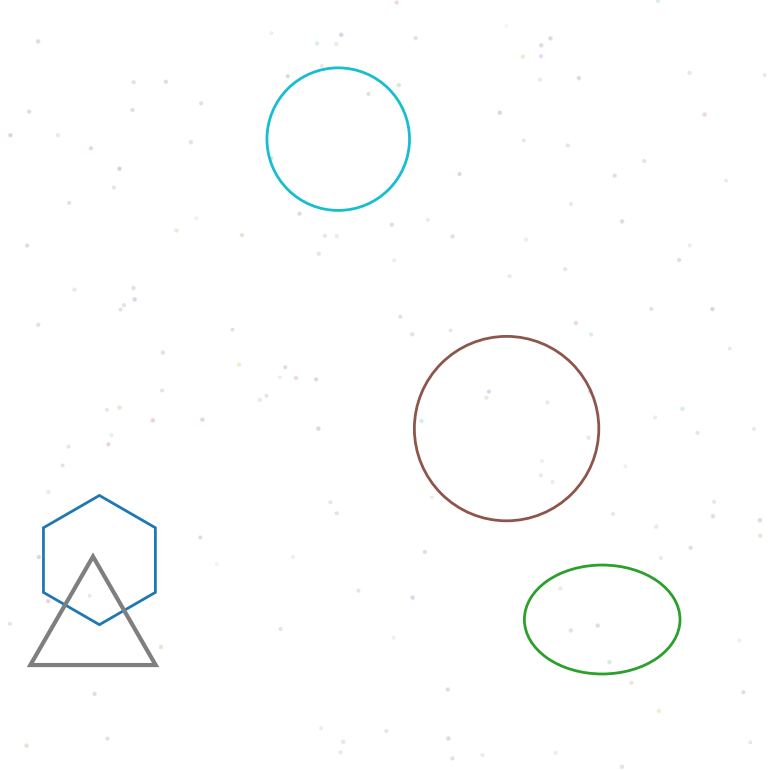[{"shape": "hexagon", "thickness": 1, "radius": 0.42, "center": [0.129, 0.273]}, {"shape": "oval", "thickness": 1, "radius": 0.51, "center": [0.782, 0.195]}, {"shape": "circle", "thickness": 1, "radius": 0.6, "center": [0.658, 0.443]}, {"shape": "triangle", "thickness": 1.5, "radius": 0.47, "center": [0.121, 0.183]}, {"shape": "circle", "thickness": 1, "radius": 0.46, "center": [0.439, 0.819]}]